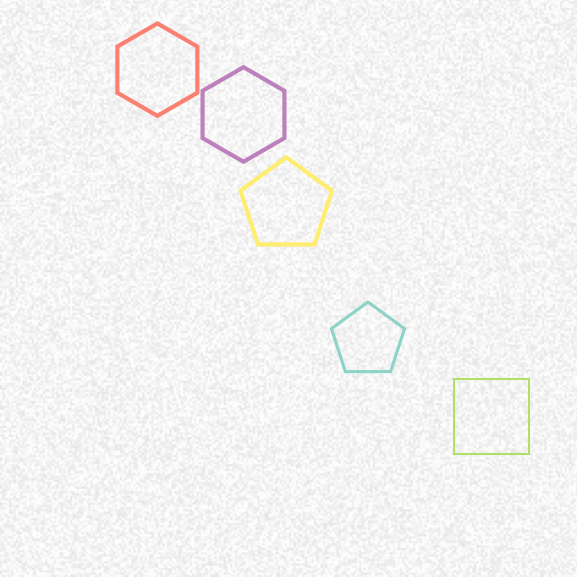[{"shape": "pentagon", "thickness": 1.5, "radius": 0.33, "center": [0.637, 0.41]}, {"shape": "hexagon", "thickness": 2, "radius": 0.4, "center": [0.273, 0.879]}, {"shape": "square", "thickness": 1, "radius": 0.33, "center": [0.852, 0.278]}, {"shape": "hexagon", "thickness": 2, "radius": 0.41, "center": [0.422, 0.801]}, {"shape": "pentagon", "thickness": 2, "radius": 0.42, "center": [0.496, 0.643]}]